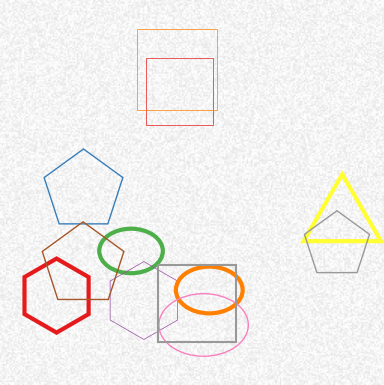[{"shape": "square", "thickness": 0.5, "radius": 0.43, "center": [0.466, 0.761]}, {"shape": "hexagon", "thickness": 3, "radius": 0.48, "center": [0.147, 0.232]}, {"shape": "pentagon", "thickness": 1, "radius": 0.54, "center": [0.217, 0.506]}, {"shape": "oval", "thickness": 3, "radius": 0.41, "center": [0.34, 0.348]}, {"shape": "hexagon", "thickness": 0.5, "radius": 0.51, "center": [0.374, 0.219]}, {"shape": "oval", "thickness": 3, "radius": 0.43, "center": [0.544, 0.247]}, {"shape": "square", "thickness": 0.5, "radius": 0.52, "center": [0.46, 0.819]}, {"shape": "triangle", "thickness": 3, "radius": 0.58, "center": [0.889, 0.432]}, {"shape": "pentagon", "thickness": 1, "radius": 0.56, "center": [0.216, 0.312]}, {"shape": "oval", "thickness": 1, "radius": 0.58, "center": [0.529, 0.156]}, {"shape": "pentagon", "thickness": 1, "radius": 0.44, "center": [0.875, 0.364]}, {"shape": "square", "thickness": 1.5, "radius": 0.5, "center": [0.511, 0.211]}]